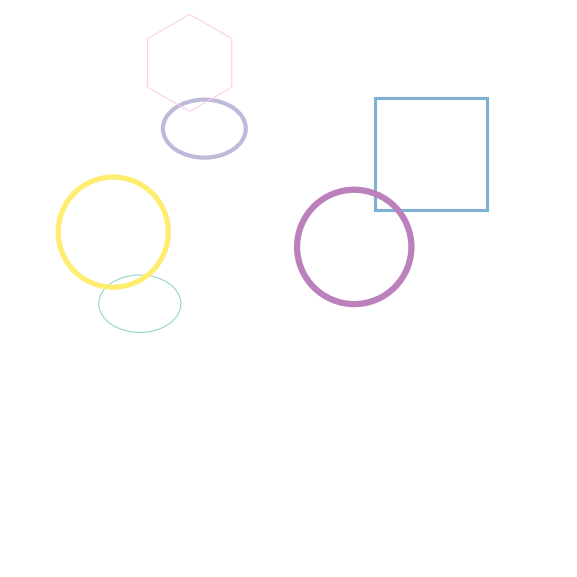[{"shape": "oval", "thickness": 0.5, "radius": 0.36, "center": [0.242, 0.473]}, {"shape": "oval", "thickness": 2, "radius": 0.36, "center": [0.354, 0.776]}, {"shape": "square", "thickness": 1.5, "radius": 0.48, "center": [0.746, 0.732]}, {"shape": "hexagon", "thickness": 0.5, "radius": 0.42, "center": [0.328, 0.89]}, {"shape": "circle", "thickness": 3, "radius": 0.5, "center": [0.613, 0.572]}, {"shape": "circle", "thickness": 2.5, "radius": 0.48, "center": [0.196, 0.597]}]